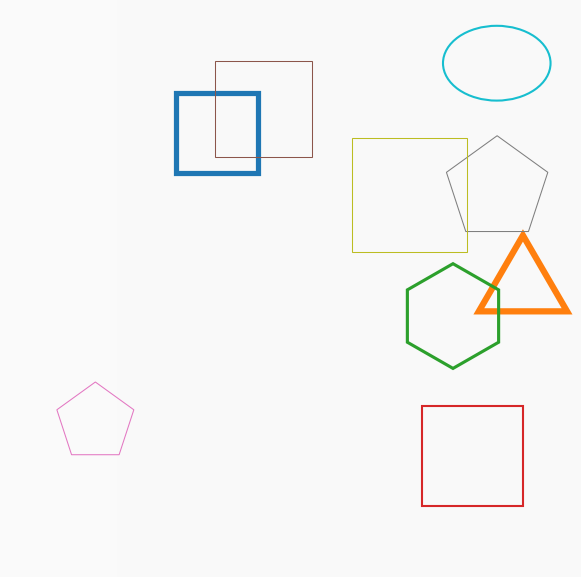[{"shape": "square", "thickness": 2.5, "radius": 0.35, "center": [0.373, 0.769]}, {"shape": "triangle", "thickness": 3, "radius": 0.44, "center": [0.9, 0.504]}, {"shape": "hexagon", "thickness": 1.5, "radius": 0.45, "center": [0.779, 0.452]}, {"shape": "square", "thickness": 1, "radius": 0.43, "center": [0.813, 0.21]}, {"shape": "square", "thickness": 0.5, "radius": 0.42, "center": [0.453, 0.81]}, {"shape": "pentagon", "thickness": 0.5, "radius": 0.35, "center": [0.164, 0.268]}, {"shape": "pentagon", "thickness": 0.5, "radius": 0.46, "center": [0.855, 0.672]}, {"shape": "square", "thickness": 0.5, "radius": 0.49, "center": [0.704, 0.661]}, {"shape": "oval", "thickness": 1, "radius": 0.46, "center": [0.855, 0.89]}]